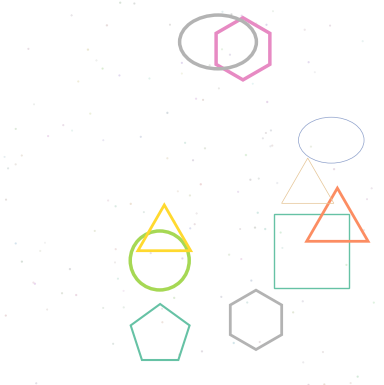[{"shape": "square", "thickness": 1, "radius": 0.48, "center": [0.809, 0.348]}, {"shape": "pentagon", "thickness": 1.5, "radius": 0.4, "center": [0.416, 0.13]}, {"shape": "triangle", "thickness": 2, "radius": 0.46, "center": [0.876, 0.419]}, {"shape": "oval", "thickness": 0.5, "radius": 0.43, "center": [0.86, 0.636]}, {"shape": "hexagon", "thickness": 2.5, "radius": 0.4, "center": [0.631, 0.873]}, {"shape": "circle", "thickness": 2.5, "radius": 0.38, "center": [0.415, 0.323]}, {"shape": "triangle", "thickness": 2, "radius": 0.4, "center": [0.427, 0.388]}, {"shape": "triangle", "thickness": 0.5, "radius": 0.39, "center": [0.799, 0.511]}, {"shape": "hexagon", "thickness": 2, "radius": 0.39, "center": [0.665, 0.169]}, {"shape": "oval", "thickness": 2.5, "radius": 0.5, "center": [0.566, 0.891]}]